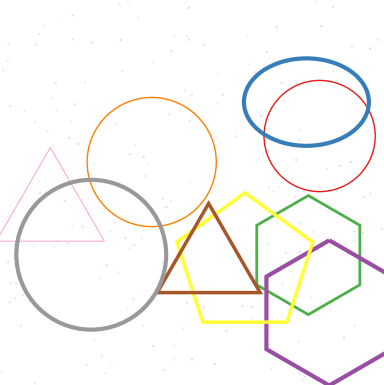[{"shape": "circle", "thickness": 1, "radius": 0.72, "center": [0.83, 0.647]}, {"shape": "oval", "thickness": 3, "radius": 0.81, "center": [0.796, 0.735]}, {"shape": "hexagon", "thickness": 2, "radius": 0.77, "center": [0.801, 0.337]}, {"shape": "hexagon", "thickness": 3, "radius": 0.94, "center": [0.855, 0.187]}, {"shape": "circle", "thickness": 1, "radius": 0.84, "center": [0.394, 0.579]}, {"shape": "pentagon", "thickness": 2.5, "radius": 0.93, "center": [0.636, 0.314]}, {"shape": "triangle", "thickness": 2.5, "radius": 0.77, "center": [0.542, 0.317]}, {"shape": "triangle", "thickness": 0.5, "radius": 0.81, "center": [0.131, 0.455]}, {"shape": "circle", "thickness": 3, "radius": 0.97, "center": [0.237, 0.338]}]